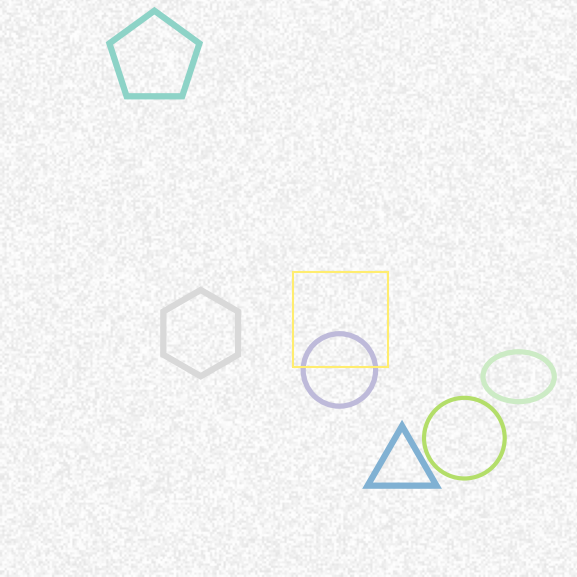[{"shape": "pentagon", "thickness": 3, "radius": 0.41, "center": [0.267, 0.899]}, {"shape": "circle", "thickness": 2.5, "radius": 0.31, "center": [0.588, 0.359]}, {"shape": "triangle", "thickness": 3, "radius": 0.34, "center": [0.696, 0.193]}, {"shape": "circle", "thickness": 2, "radius": 0.35, "center": [0.804, 0.24]}, {"shape": "hexagon", "thickness": 3, "radius": 0.37, "center": [0.348, 0.422]}, {"shape": "oval", "thickness": 2.5, "radius": 0.31, "center": [0.898, 0.347]}, {"shape": "square", "thickness": 1, "radius": 0.41, "center": [0.589, 0.446]}]